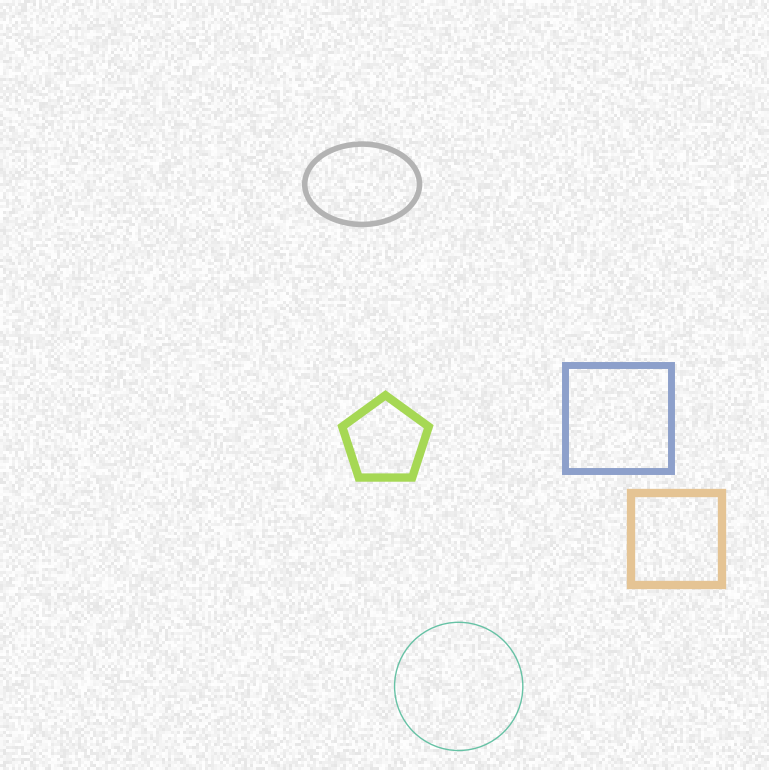[{"shape": "circle", "thickness": 0.5, "radius": 0.42, "center": [0.596, 0.109]}, {"shape": "square", "thickness": 2.5, "radius": 0.34, "center": [0.803, 0.457]}, {"shape": "pentagon", "thickness": 3, "radius": 0.3, "center": [0.501, 0.428]}, {"shape": "square", "thickness": 3, "radius": 0.3, "center": [0.878, 0.3]}, {"shape": "oval", "thickness": 2, "radius": 0.37, "center": [0.47, 0.761]}]